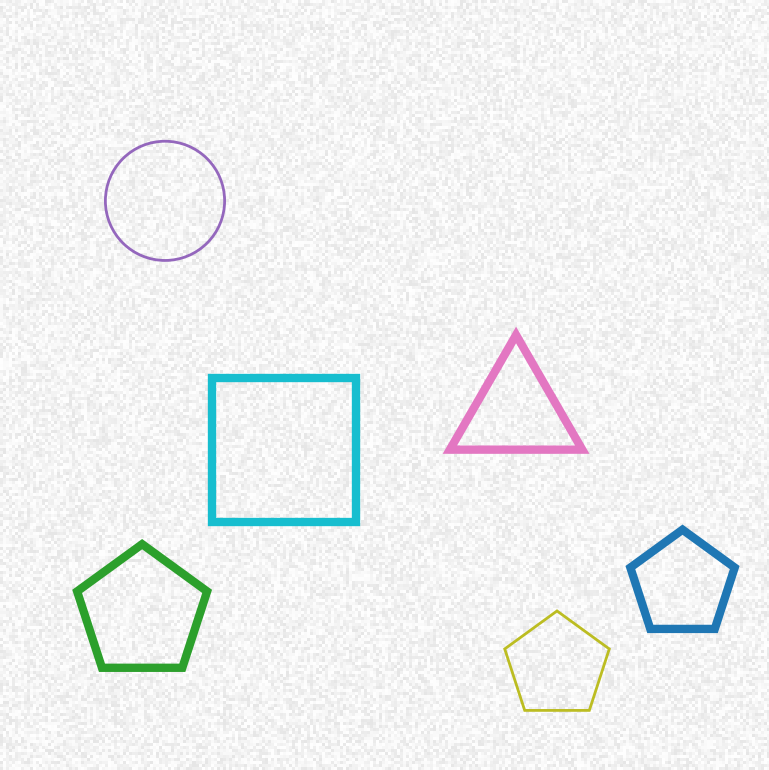[{"shape": "pentagon", "thickness": 3, "radius": 0.36, "center": [0.886, 0.241]}, {"shape": "pentagon", "thickness": 3, "radius": 0.44, "center": [0.185, 0.205]}, {"shape": "circle", "thickness": 1, "radius": 0.39, "center": [0.214, 0.739]}, {"shape": "triangle", "thickness": 3, "radius": 0.5, "center": [0.67, 0.466]}, {"shape": "pentagon", "thickness": 1, "radius": 0.36, "center": [0.723, 0.135]}, {"shape": "square", "thickness": 3, "radius": 0.47, "center": [0.369, 0.416]}]